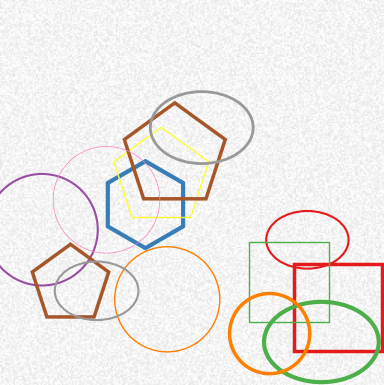[{"shape": "square", "thickness": 2.5, "radius": 0.57, "center": [0.878, 0.202]}, {"shape": "oval", "thickness": 1.5, "radius": 0.53, "center": [0.798, 0.377]}, {"shape": "hexagon", "thickness": 3, "radius": 0.56, "center": [0.378, 0.468]}, {"shape": "square", "thickness": 1, "radius": 0.52, "center": [0.751, 0.268]}, {"shape": "oval", "thickness": 3, "radius": 0.75, "center": [0.835, 0.112]}, {"shape": "circle", "thickness": 1.5, "radius": 0.72, "center": [0.109, 0.403]}, {"shape": "circle", "thickness": 2.5, "radius": 0.52, "center": [0.7, 0.134]}, {"shape": "circle", "thickness": 1, "radius": 0.68, "center": [0.434, 0.223]}, {"shape": "pentagon", "thickness": 1, "radius": 0.65, "center": [0.419, 0.54]}, {"shape": "pentagon", "thickness": 2.5, "radius": 0.69, "center": [0.454, 0.595]}, {"shape": "pentagon", "thickness": 2.5, "radius": 0.52, "center": [0.183, 0.261]}, {"shape": "circle", "thickness": 0.5, "radius": 0.69, "center": [0.277, 0.481]}, {"shape": "oval", "thickness": 1.5, "radius": 0.54, "center": [0.251, 0.245]}, {"shape": "oval", "thickness": 2, "radius": 0.67, "center": [0.524, 0.669]}]